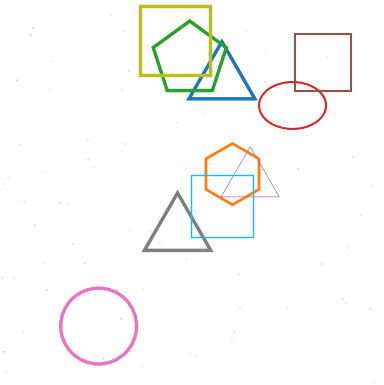[{"shape": "triangle", "thickness": 2.5, "radius": 0.49, "center": [0.576, 0.793]}, {"shape": "hexagon", "thickness": 2, "radius": 0.4, "center": [0.604, 0.548]}, {"shape": "pentagon", "thickness": 2.5, "radius": 0.5, "center": [0.493, 0.846]}, {"shape": "oval", "thickness": 1.5, "radius": 0.44, "center": [0.76, 0.726]}, {"shape": "triangle", "thickness": 0.5, "radius": 0.44, "center": [0.65, 0.532]}, {"shape": "square", "thickness": 1.5, "radius": 0.37, "center": [0.838, 0.838]}, {"shape": "circle", "thickness": 2.5, "radius": 0.49, "center": [0.256, 0.153]}, {"shape": "triangle", "thickness": 2.5, "radius": 0.5, "center": [0.461, 0.399]}, {"shape": "square", "thickness": 2.5, "radius": 0.45, "center": [0.455, 0.895]}, {"shape": "square", "thickness": 1, "radius": 0.41, "center": [0.576, 0.465]}]